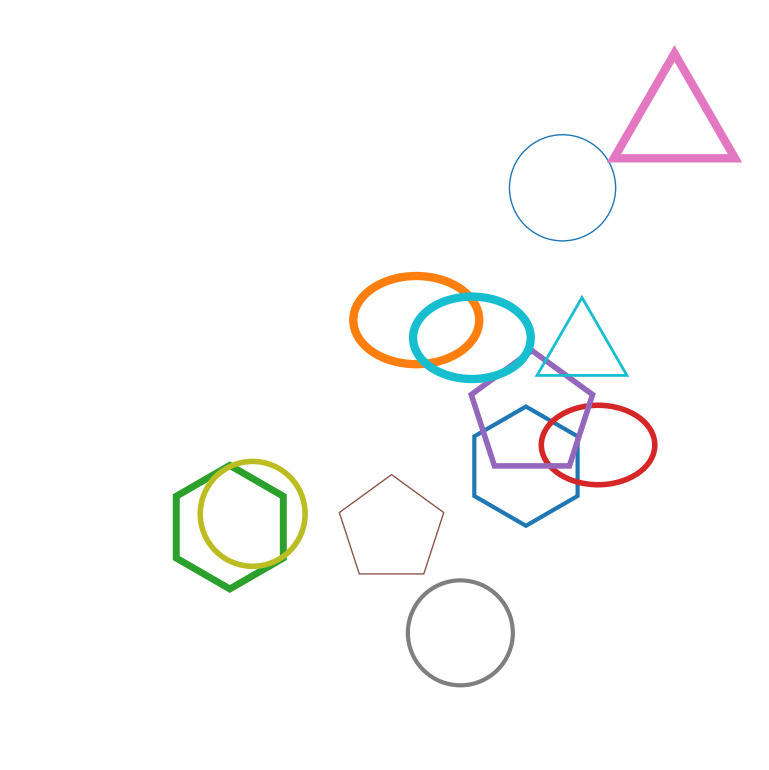[{"shape": "hexagon", "thickness": 1.5, "radius": 0.39, "center": [0.683, 0.395]}, {"shape": "circle", "thickness": 0.5, "radius": 0.34, "center": [0.731, 0.756]}, {"shape": "oval", "thickness": 3, "radius": 0.41, "center": [0.541, 0.584]}, {"shape": "hexagon", "thickness": 2.5, "radius": 0.4, "center": [0.298, 0.315]}, {"shape": "oval", "thickness": 2, "radius": 0.37, "center": [0.777, 0.422]}, {"shape": "pentagon", "thickness": 2, "radius": 0.41, "center": [0.691, 0.462]}, {"shape": "pentagon", "thickness": 0.5, "radius": 0.36, "center": [0.508, 0.312]}, {"shape": "triangle", "thickness": 3, "radius": 0.45, "center": [0.876, 0.84]}, {"shape": "circle", "thickness": 1.5, "radius": 0.34, "center": [0.598, 0.178]}, {"shape": "circle", "thickness": 2, "radius": 0.34, "center": [0.328, 0.333]}, {"shape": "triangle", "thickness": 1, "radius": 0.34, "center": [0.756, 0.546]}, {"shape": "oval", "thickness": 3, "radius": 0.38, "center": [0.613, 0.561]}]